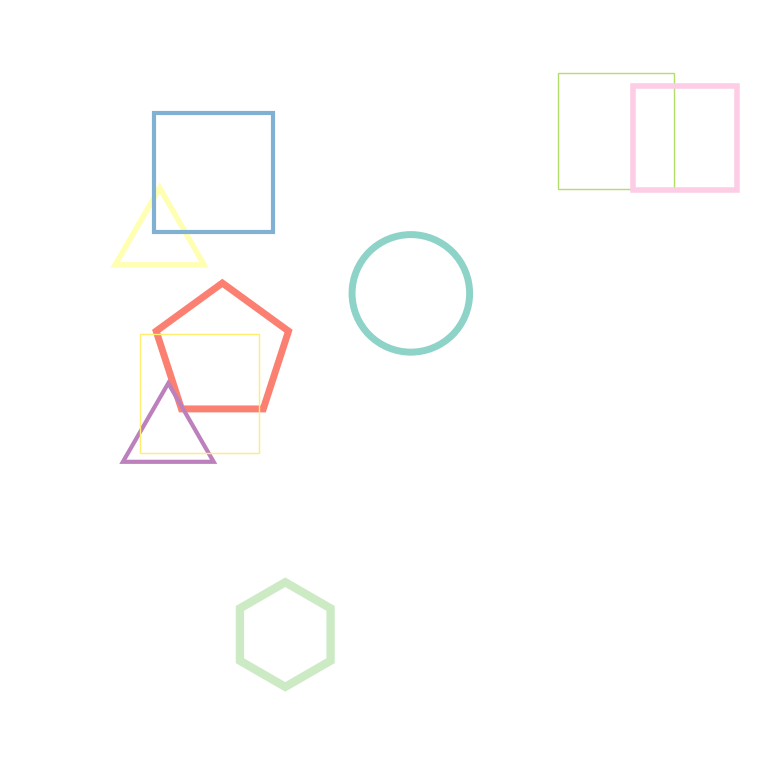[{"shape": "circle", "thickness": 2.5, "radius": 0.38, "center": [0.534, 0.619]}, {"shape": "triangle", "thickness": 2, "radius": 0.33, "center": [0.207, 0.689]}, {"shape": "pentagon", "thickness": 2.5, "radius": 0.45, "center": [0.289, 0.542]}, {"shape": "square", "thickness": 1.5, "radius": 0.38, "center": [0.277, 0.776]}, {"shape": "square", "thickness": 0.5, "radius": 0.37, "center": [0.8, 0.83]}, {"shape": "square", "thickness": 2, "radius": 0.34, "center": [0.89, 0.821]}, {"shape": "triangle", "thickness": 1.5, "radius": 0.34, "center": [0.219, 0.434]}, {"shape": "hexagon", "thickness": 3, "radius": 0.34, "center": [0.37, 0.176]}, {"shape": "square", "thickness": 0.5, "radius": 0.39, "center": [0.259, 0.489]}]